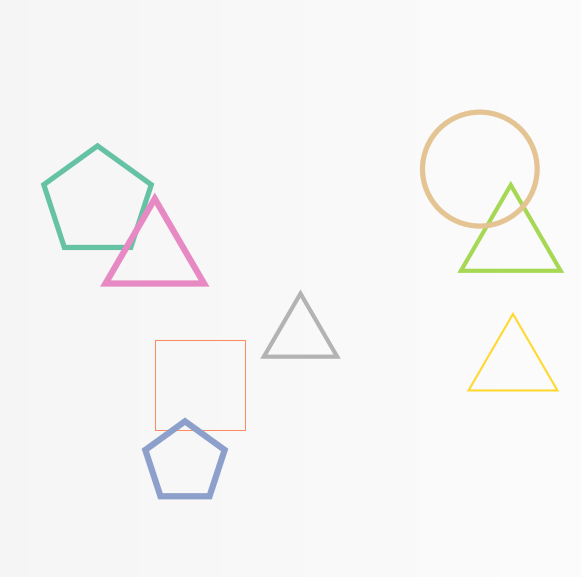[{"shape": "pentagon", "thickness": 2.5, "radius": 0.49, "center": [0.168, 0.649]}, {"shape": "square", "thickness": 0.5, "radius": 0.39, "center": [0.344, 0.333]}, {"shape": "pentagon", "thickness": 3, "radius": 0.36, "center": [0.318, 0.198]}, {"shape": "triangle", "thickness": 3, "radius": 0.49, "center": [0.266, 0.557]}, {"shape": "triangle", "thickness": 2, "radius": 0.5, "center": [0.879, 0.58]}, {"shape": "triangle", "thickness": 1, "radius": 0.44, "center": [0.883, 0.367]}, {"shape": "circle", "thickness": 2.5, "radius": 0.49, "center": [0.826, 0.706]}, {"shape": "triangle", "thickness": 2, "radius": 0.36, "center": [0.517, 0.418]}]